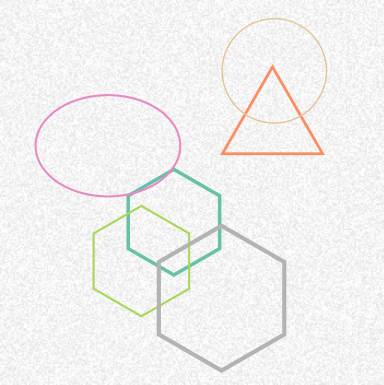[{"shape": "hexagon", "thickness": 2.5, "radius": 0.69, "center": [0.452, 0.423]}, {"shape": "triangle", "thickness": 2, "radius": 0.75, "center": [0.708, 0.676]}, {"shape": "oval", "thickness": 1.5, "radius": 0.94, "center": [0.28, 0.621]}, {"shape": "hexagon", "thickness": 1.5, "radius": 0.72, "center": [0.367, 0.322]}, {"shape": "circle", "thickness": 1, "radius": 0.68, "center": [0.713, 0.816]}, {"shape": "hexagon", "thickness": 3, "radius": 0.94, "center": [0.575, 0.225]}]